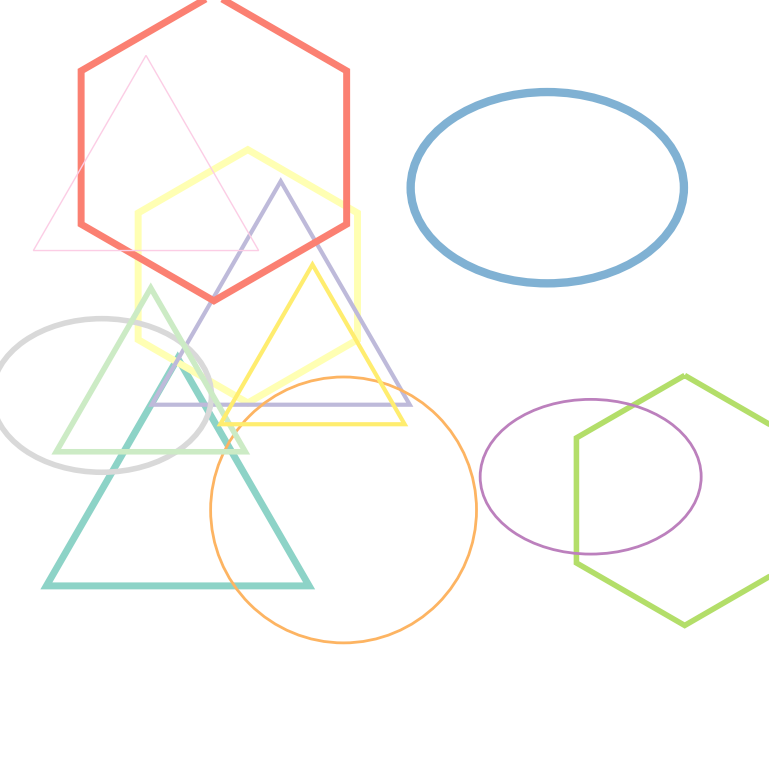[{"shape": "triangle", "thickness": 2.5, "radius": 0.99, "center": [0.231, 0.338]}, {"shape": "hexagon", "thickness": 2.5, "radius": 0.82, "center": [0.322, 0.641]}, {"shape": "triangle", "thickness": 1.5, "radius": 0.97, "center": [0.365, 0.571]}, {"shape": "hexagon", "thickness": 2.5, "radius": 1.0, "center": [0.278, 0.808]}, {"shape": "oval", "thickness": 3, "radius": 0.89, "center": [0.711, 0.756]}, {"shape": "circle", "thickness": 1, "radius": 0.86, "center": [0.446, 0.338]}, {"shape": "hexagon", "thickness": 2, "radius": 0.81, "center": [0.889, 0.35]}, {"shape": "triangle", "thickness": 0.5, "radius": 0.84, "center": [0.19, 0.759]}, {"shape": "oval", "thickness": 2, "radius": 0.71, "center": [0.132, 0.486]}, {"shape": "oval", "thickness": 1, "radius": 0.72, "center": [0.767, 0.381]}, {"shape": "triangle", "thickness": 2, "radius": 0.71, "center": [0.196, 0.484]}, {"shape": "triangle", "thickness": 1.5, "radius": 0.69, "center": [0.406, 0.518]}]